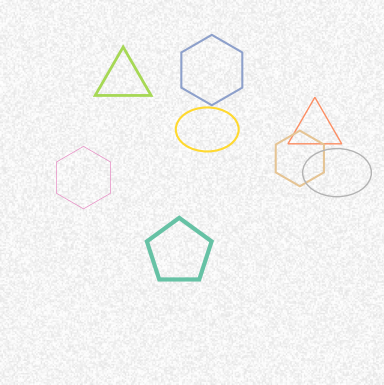[{"shape": "pentagon", "thickness": 3, "radius": 0.44, "center": [0.466, 0.346]}, {"shape": "triangle", "thickness": 1, "radius": 0.4, "center": [0.818, 0.667]}, {"shape": "hexagon", "thickness": 1.5, "radius": 0.46, "center": [0.55, 0.818]}, {"shape": "hexagon", "thickness": 0.5, "radius": 0.41, "center": [0.217, 0.539]}, {"shape": "triangle", "thickness": 2, "radius": 0.42, "center": [0.32, 0.794]}, {"shape": "oval", "thickness": 1.5, "radius": 0.41, "center": [0.538, 0.664]}, {"shape": "hexagon", "thickness": 1.5, "radius": 0.36, "center": [0.779, 0.588]}, {"shape": "oval", "thickness": 1, "radius": 0.45, "center": [0.875, 0.552]}]